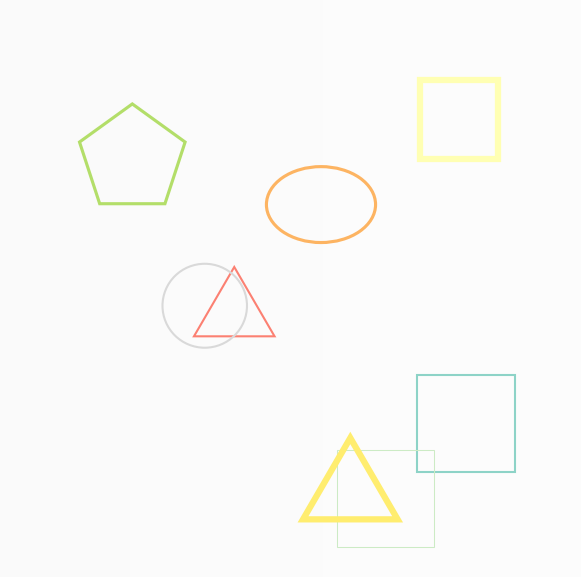[{"shape": "square", "thickness": 1, "radius": 0.42, "center": [0.801, 0.266]}, {"shape": "square", "thickness": 3, "radius": 0.34, "center": [0.789, 0.792]}, {"shape": "triangle", "thickness": 1, "radius": 0.4, "center": [0.403, 0.457]}, {"shape": "oval", "thickness": 1.5, "radius": 0.47, "center": [0.552, 0.645]}, {"shape": "pentagon", "thickness": 1.5, "radius": 0.48, "center": [0.228, 0.724]}, {"shape": "circle", "thickness": 1, "radius": 0.36, "center": [0.352, 0.47]}, {"shape": "square", "thickness": 0.5, "radius": 0.42, "center": [0.663, 0.136]}, {"shape": "triangle", "thickness": 3, "radius": 0.47, "center": [0.603, 0.147]}]